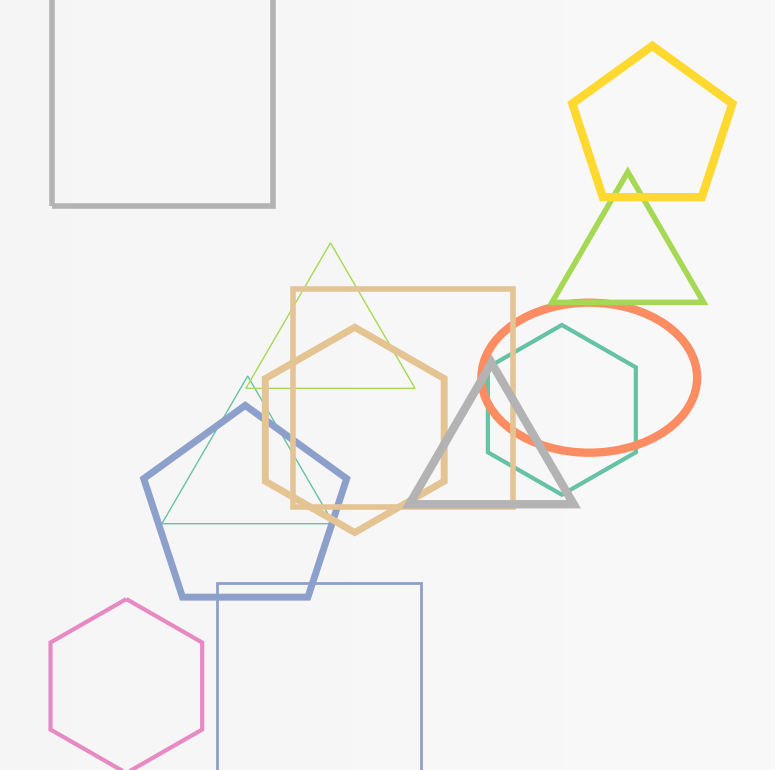[{"shape": "triangle", "thickness": 0.5, "radius": 0.64, "center": [0.32, 0.384]}, {"shape": "hexagon", "thickness": 1.5, "radius": 0.55, "center": [0.725, 0.468]}, {"shape": "oval", "thickness": 3, "radius": 0.7, "center": [0.76, 0.509]}, {"shape": "pentagon", "thickness": 2.5, "radius": 0.69, "center": [0.316, 0.336]}, {"shape": "square", "thickness": 1, "radius": 0.66, "center": [0.412, 0.111]}, {"shape": "hexagon", "thickness": 1.5, "radius": 0.56, "center": [0.163, 0.109]}, {"shape": "triangle", "thickness": 0.5, "radius": 0.63, "center": [0.426, 0.559]}, {"shape": "triangle", "thickness": 2, "radius": 0.56, "center": [0.81, 0.664]}, {"shape": "pentagon", "thickness": 3, "radius": 0.54, "center": [0.842, 0.832]}, {"shape": "hexagon", "thickness": 2.5, "radius": 0.67, "center": [0.458, 0.442]}, {"shape": "square", "thickness": 2, "radius": 0.71, "center": [0.52, 0.483]}, {"shape": "triangle", "thickness": 3, "radius": 0.61, "center": [0.634, 0.406]}, {"shape": "square", "thickness": 2, "radius": 0.71, "center": [0.21, 0.876]}]